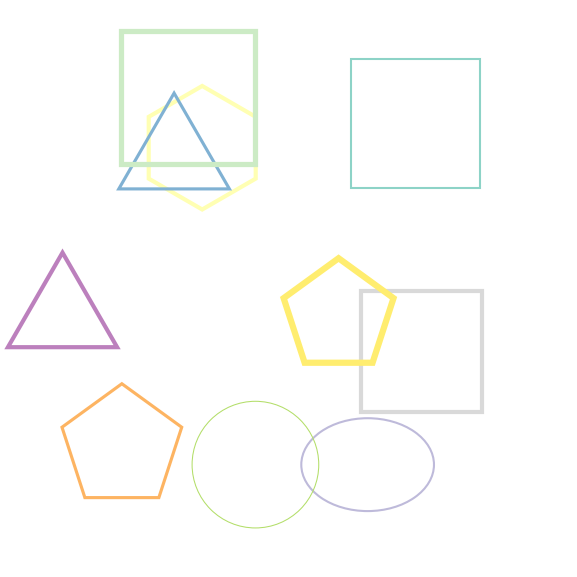[{"shape": "square", "thickness": 1, "radius": 0.56, "center": [0.72, 0.785]}, {"shape": "hexagon", "thickness": 2, "radius": 0.53, "center": [0.35, 0.743]}, {"shape": "oval", "thickness": 1, "radius": 0.57, "center": [0.637, 0.195]}, {"shape": "triangle", "thickness": 1.5, "radius": 0.55, "center": [0.301, 0.727]}, {"shape": "pentagon", "thickness": 1.5, "radius": 0.54, "center": [0.211, 0.226]}, {"shape": "circle", "thickness": 0.5, "radius": 0.55, "center": [0.442, 0.195]}, {"shape": "square", "thickness": 2, "radius": 0.52, "center": [0.731, 0.391]}, {"shape": "triangle", "thickness": 2, "radius": 0.55, "center": [0.108, 0.453]}, {"shape": "square", "thickness": 2.5, "radius": 0.58, "center": [0.325, 0.83]}, {"shape": "pentagon", "thickness": 3, "radius": 0.5, "center": [0.586, 0.452]}]